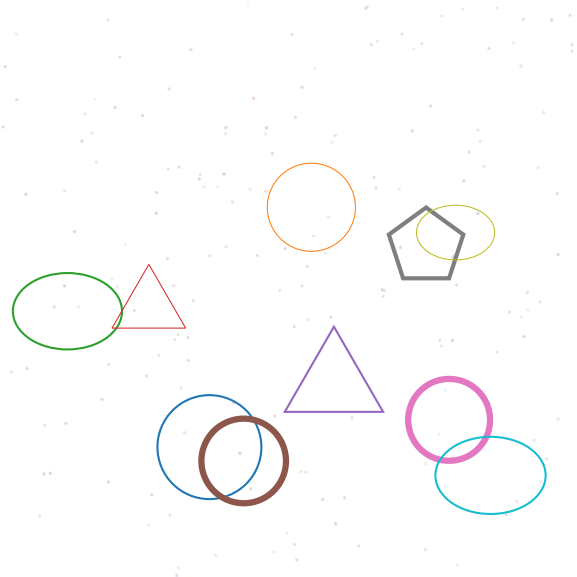[{"shape": "circle", "thickness": 1, "radius": 0.45, "center": [0.363, 0.225]}, {"shape": "circle", "thickness": 0.5, "radius": 0.38, "center": [0.539, 0.64]}, {"shape": "oval", "thickness": 1, "radius": 0.47, "center": [0.117, 0.46]}, {"shape": "triangle", "thickness": 0.5, "radius": 0.37, "center": [0.258, 0.468]}, {"shape": "triangle", "thickness": 1, "radius": 0.49, "center": [0.578, 0.335]}, {"shape": "circle", "thickness": 3, "radius": 0.37, "center": [0.422, 0.201]}, {"shape": "circle", "thickness": 3, "radius": 0.35, "center": [0.778, 0.272]}, {"shape": "pentagon", "thickness": 2, "radius": 0.34, "center": [0.738, 0.572]}, {"shape": "oval", "thickness": 0.5, "radius": 0.34, "center": [0.789, 0.596]}, {"shape": "oval", "thickness": 1, "radius": 0.48, "center": [0.849, 0.176]}]